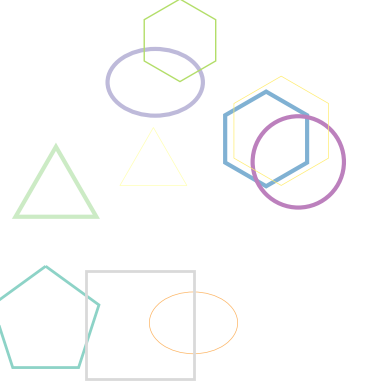[{"shape": "pentagon", "thickness": 2, "radius": 0.73, "center": [0.119, 0.163]}, {"shape": "triangle", "thickness": 0.5, "radius": 0.5, "center": [0.398, 0.568]}, {"shape": "oval", "thickness": 3, "radius": 0.62, "center": [0.403, 0.786]}, {"shape": "hexagon", "thickness": 3, "radius": 0.61, "center": [0.691, 0.639]}, {"shape": "oval", "thickness": 0.5, "radius": 0.57, "center": [0.503, 0.161]}, {"shape": "hexagon", "thickness": 1, "radius": 0.54, "center": [0.467, 0.895]}, {"shape": "square", "thickness": 2, "radius": 0.7, "center": [0.363, 0.156]}, {"shape": "circle", "thickness": 3, "radius": 0.59, "center": [0.775, 0.579]}, {"shape": "triangle", "thickness": 3, "radius": 0.61, "center": [0.145, 0.498]}, {"shape": "hexagon", "thickness": 0.5, "radius": 0.71, "center": [0.73, 0.66]}]